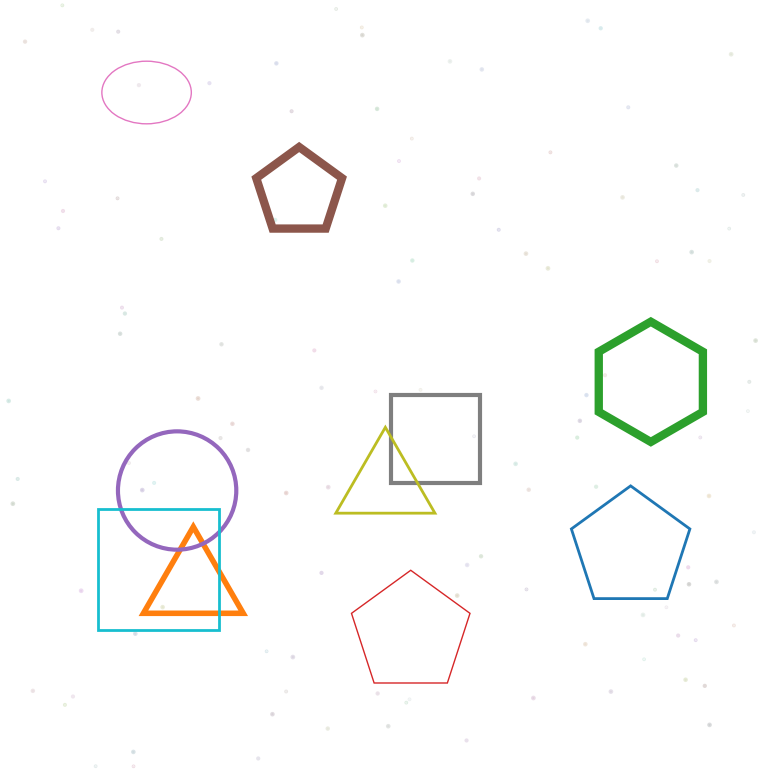[{"shape": "pentagon", "thickness": 1, "radius": 0.4, "center": [0.819, 0.288]}, {"shape": "triangle", "thickness": 2, "radius": 0.37, "center": [0.251, 0.241]}, {"shape": "hexagon", "thickness": 3, "radius": 0.39, "center": [0.845, 0.504]}, {"shape": "pentagon", "thickness": 0.5, "radius": 0.4, "center": [0.533, 0.178]}, {"shape": "circle", "thickness": 1.5, "radius": 0.38, "center": [0.23, 0.363]}, {"shape": "pentagon", "thickness": 3, "radius": 0.29, "center": [0.389, 0.751]}, {"shape": "oval", "thickness": 0.5, "radius": 0.29, "center": [0.19, 0.88]}, {"shape": "square", "thickness": 1.5, "radius": 0.29, "center": [0.566, 0.429]}, {"shape": "triangle", "thickness": 1, "radius": 0.37, "center": [0.5, 0.371]}, {"shape": "square", "thickness": 1, "radius": 0.39, "center": [0.206, 0.26]}]